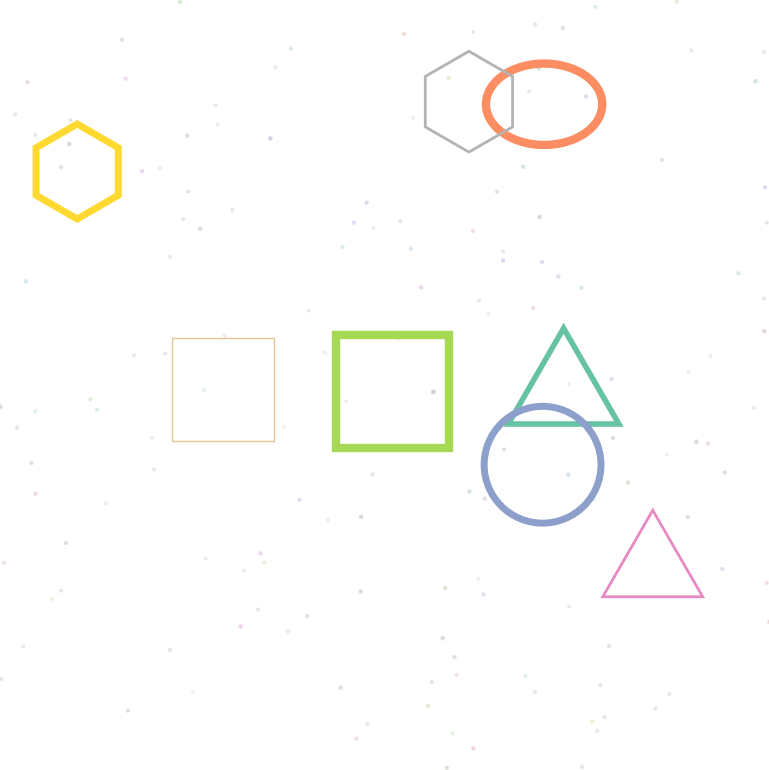[{"shape": "triangle", "thickness": 2, "radius": 0.41, "center": [0.732, 0.491]}, {"shape": "oval", "thickness": 3, "radius": 0.38, "center": [0.707, 0.865]}, {"shape": "circle", "thickness": 2.5, "radius": 0.38, "center": [0.705, 0.396]}, {"shape": "triangle", "thickness": 1, "radius": 0.37, "center": [0.848, 0.262]}, {"shape": "square", "thickness": 3, "radius": 0.37, "center": [0.51, 0.492]}, {"shape": "hexagon", "thickness": 2.5, "radius": 0.31, "center": [0.1, 0.777]}, {"shape": "square", "thickness": 0.5, "radius": 0.33, "center": [0.29, 0.494]}, {"shape": "hexagon", "thickness": 1, "radius": 0.33, "center": [0.609, 0.868]}]